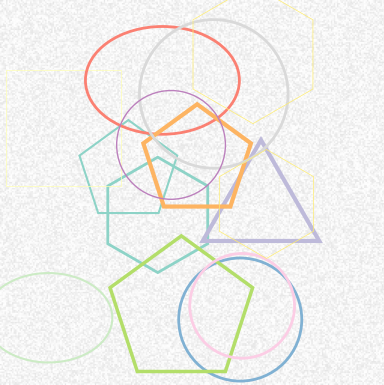[{"shape": "pentagon", "thickness": 1.5, "radius": 0.67, "center": [0.333, 0.555]}, {"shape": "hexagon", "thickness": 2, "radius": 0.75, "center": [0.41, 0.442]}, {"shape": "square", "thickness": 0.5, "radius": 0.75, "center": [0.165, 0.668]}, {"shape": "triangle", "thickness": 3, "radius": 0.87, "center": [0.678, 0.461]}, {"shape": "oval", "thickness": 2, "radius": 1.0, "center": [0.422, 0.791]}, {"shape": "circle", "thickness": 2, "radius": 0.8, "center": [0.624, 0.17]}, {"shape": "pentagon", "thickness": 3, "radius": 0.73, "center": [0.512, 0.582]}, {"shape": "pentagon", "thickness": 2.5, "radius": 0.97, "center": [0.471, 0.193]}, {"shape": "circle", "thickness": 2, "radius": 0.68, "center": [0.629, 0.206]}, {"shape": "circle", "thickness": 2, "radius": 0.96, "center": [0.555, 0.756]}, {"shape": "circle", "thickness": 1, "radius": 0.71, "center": [0.444, 0.624]}, {"shape": "oval", "thickness": 1.5, "radius": 0.83, "center": [0.126, 0.175]}, {"shape": "hexagon", "thickness": 0.5, "radius": 0.9, "center": [0.657, 0.859]}, {"shape": "hexagon", "thickness": 0.5, "radius": 0.71, "center": [0.692, 0.47]}]